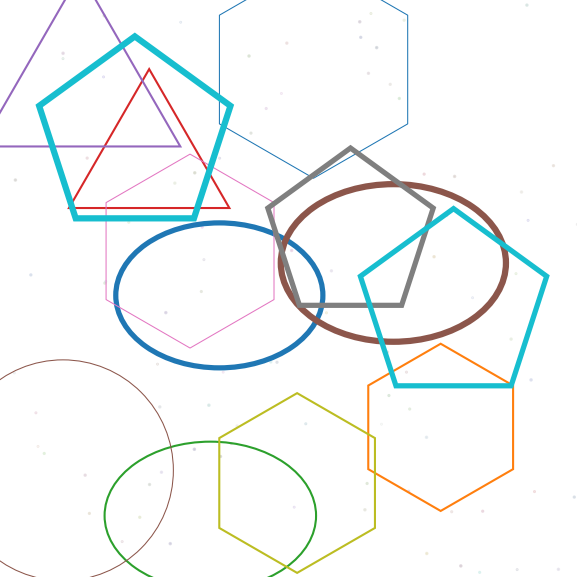[{"shape": "oval", "thickness": 2.5, "radius": 0.9, "center": [0.38, 0.488]}, {"shape": "hexagon", "thickness": 0.5, "radius": 0.94, "center": [0.543, 0.879]}, {"shape": "hexagon", "thickness": 1, "radius": 0.72, "center": [0.763, 0.259]}, {"shape": "oval", "thickness": 1, "radius": 0.92, "center": [0.364, 0.106]}, {"shape": "triangle", "thickness": 1, "radius": 0.8, "center": [0.258, 0.719]}, {"shape": "triangle", "thickness": 1, "radius": 1.0, "center": [0.139, 0.845]}, {"shape": "circle", "thickness": 0.5, "radius": 0.96, "center": [0.109, 0.185]}, {"shape": "oval", "thickness": 3, "radius": 0.97, "center": [0.681, 0.544]}, {"shape": "hexagon", "thickness": 0.5, "radius": 0.84, "center": [0.329, 0.564]}, {"shape": "pentagon", "thickness": 2.5, "radius": 0.75, "center": [0.607, 0.592]}, {"shape": "hexagon", "thickness": 1, "radius": 0.78, "center": [0.514, 0.163]}, {"shape": "pentagon", "thickness": 3, "radius": 0.87, "center": [0.233, 0.762]}, {"shape": "pentagon", "thickness": 2.5, "radius": 0.85, "center": [0.785, 0.468]}]